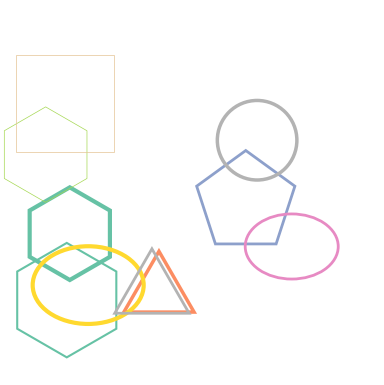[{"shape": "hexagon", "thickness": 3, "radius": 0.6, "center": [0.181, 0.393]}, {"shape": "hexagon", "thickness": 1.5, "radius": 0.74, "center": [0.173, 0.22]}, {"shape": "triangle", "thickness": 2.5, "radius": 0.53, "center": [0.413, 0.242]}, {"shape": "pentagon", "thickness": 2, "radius": 0.67, "center": [0.638, 0.475]}, {"shape": "oval", "thickness": 2, "radius": 0.6, "center": [0.758, 0.36]}, {"shape": "hexagon", "thickness": 0.5, "radius": 0.62, "center": [0.119, 0.598]}, {"shape": "oval", "thickness": 3, "radius": 0.72, "center": [0.229, 0.259]}, {"shape": "square", "thickness": 0.5, "radius": 0.63, "center": [0.17, 0.731]}, {"shape": "triangle", "thickness": 2, "radius": 0.56, "center": [0.395, 0.242]}, {"shape": "circle", "thickness": 2.5, "radius": 0.52, "center": [0.668, 0.636]}]